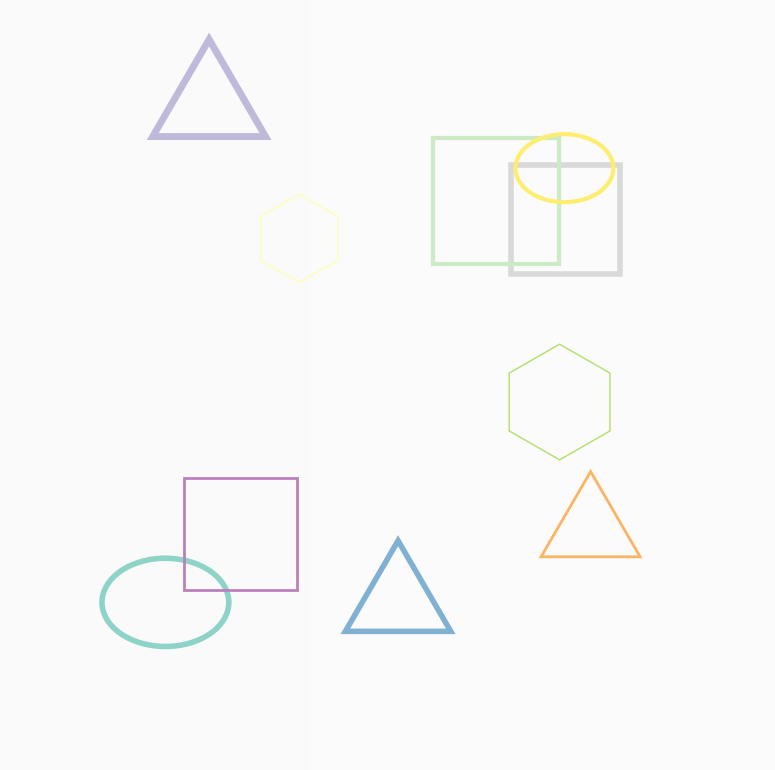[{"shape": "oval", "thickness": 2, "radius": 0.41, "center": [0.213, 0.218]}, {"shape": "hexagon", "thickness": 0.5, "radius": 0.29, "center": [0.386, 0.691]}, {"shape": "triangle", "thickness": 2.5, "radius": 0.42, "center": [0.27, 0.865]}, {"shape": "triangle", "thickness": 2, "radius": 0.39, "center": [0.514, 0.219]}, {"shape": "triangle", "thickness": 1, "radius": 0.37, "center": [0.762, 0.314]}, {"shape": "hexagon", "thickness": 0.5, "radius": 0.38, "center": [0.722, 0.478]}, {"shape": "square", "thickness": 2, "radius": 0.35, "center": [0.729, 0.715]}, {"shape": "square", "thickness": 1, "radius": 0.36, "center": [0.31, 0.307]}, {"shape": "square", "thickness": 1.5, "radius": 0.41, "center": [0.64, 0.739]}, {"shape": "oval", "thickness": 1.5, "radius": 0.32, "center": [0.728, 0.782]}]